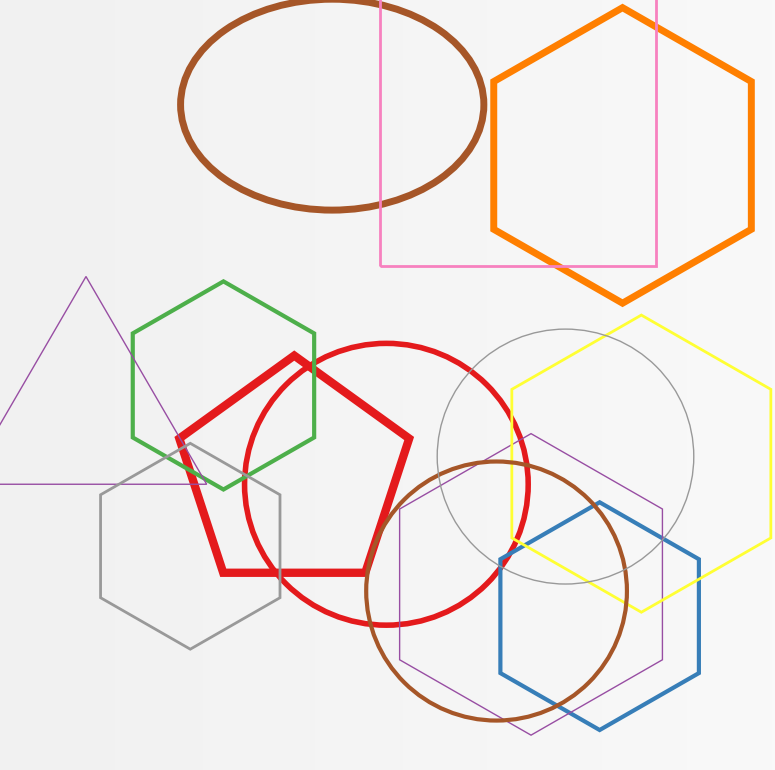[{"shape": "pentagon", "thickness": 3, "radius": 0.78, "center": [0.38, 0.382]}, {"shape": "circle", "thickness": 2, "radius": 0.91, "center": [0.499, 0.371]}, {"shape": "hexagon", "thickness": 1.5, "radius": 0.74, "center": [0.774, 0.2]}, {"shape": "hexagon", "thickness": 1.5, "radius": 0.68, "center": [0.288, 0.499]}, {"shape": "triangle", "thickness": 0.5, "radius": 0.9, "center": [0.111, 0.461]}, {"shape": "hexagon", "thickness": 0.5, "radius": 0.98, "center": [0.685, 0.241]}, {"shape": "hexagon", "thickness": 2.5, "radius": 0.96, "center": [0.803, 0.798]}, {"shape": "hexagon", "thickness": 1, "radius": 0.96, "center": [0.828, 0.398]}, {"shape": "oval", "thickness": 2.5, "radius": 0.98, "center": [0.429, 0.864]}, {"shape": "circle", "thickness": 1.5, "radius": 0.84, "center": [0.641, 0.232]}, {"shape": "square", "thickness": 1, "radius": 0.89, "center": [0.668, 0.832]}, {"shape": "circle", "thickness": 0.5, "radius": 0.83, "center": [0.73, 0.407]}, {"shape": "hexagon", "thickness": 1, "radius": 0.67, "center": [0.246, 0.291]}]